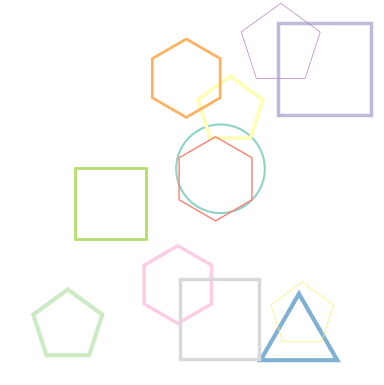[{"shape": "circle", "thickness": 1.5, "radius": 0.58, "center": [0.573, 0.562]}, {"shape": "pentagon", "thickness": 2.5, "radius": 0.44, "center": [0.598, 0.713]}, {"shape": "square", "thickness": 2.5, "radius": 0.6, "center": [0.843, 0.822]}, {"shape": "hexagon", "thickness": 1, "radius": 0.55, "center": [0.56, 0.536]}, {"shape": "triangle", "thickness": 3, "radius": 0.58, "center": [0.776, 0.122]}, {"shape": "hexagon", "thickness": 2, "radius": 0.51, "center": [0.484, 0.797]}, {"shape": "square", "thickness": 2, "radius": 0.46, "center": [0.287, 0.471]}, {"shape": "hexagon", "thickness": 2.5, "radius": 0.5, "center": [0.462, 0.261]}, {"shape": "square", "thickness": 2.5, "radius": 0.52, "center": [0.57, 0.171]}, {"shape": "pentagon", "thickness": 0.5, "radius": 0.54, "center": [0.729, 0.884]}, {"shape": "pentagon", "thickness": 3, "radius": 0.47, "center": [0.176, 0.154]}, {"shape": "pentagon", "thickness": 0.5, "radius": 0.43, "center": [0.785, 0.181]}]